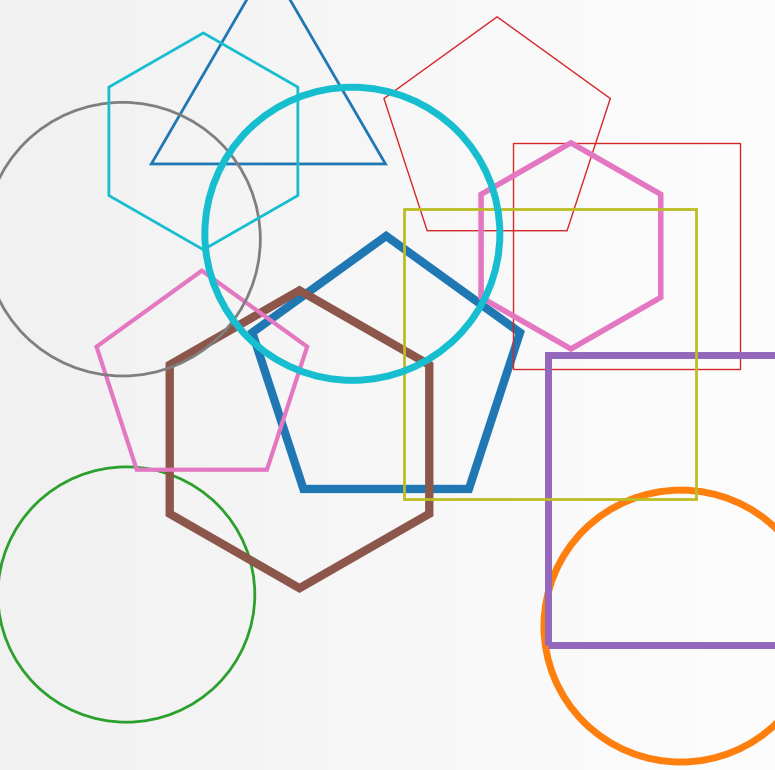[{"shape": "pentagon", "thickness": 3, "radius": 0.91, "center": [0.498, 0.512]}, {"shape": "triangle", "thickness": 1, "radius": 0.87, "center": [0.346, 0.874]}, {"shape": "circle", "thickness": 2.5, "radius": 0.88, "center": [0.878, 0.187]}, {"shape": "circle", "thickness": 1, "radius": 0.83, "center": [0.163, 0.228]}, {"shape": "pentagon", "thickness": 0.5, "radius": 0.77, "center": [0.641, 0.825]}, {"shape": "square", "thickness": 0.5, "radius": 0.73, "center": [0.809, 0.668]}, {"shape": "square", "thickness": 2.5, "radius": 0.94, "center": [0.895, 0.351]}, {"shape": "hexagon", "thickness": 3, "radius": 0.97, "center": [0.386, 0.429]}, {"shape": "pentagon", "thickness": 1.5, "radius": 0.71, "center": [0.26, 0.506]}, {"shape": "hexagon", "thickness": 2, "radius": 0.67, "center": [0.737, 0.681]}, {"shape": "circle", "thickness": 1, "radius": 0.89, "center": [0.158, 0.689]}, {"shape": "square", "thickness": 1, "radius": 0.94, "center": [0.71, 0.541]}, {"shape": "circle", "thickness": 2.5, "radius": 0.95, "center": [0.455, 0.696]}, {"shape": "hexagon", "thickness": 1, "radius": 0.7, "center": [0.262, 0.816]}]